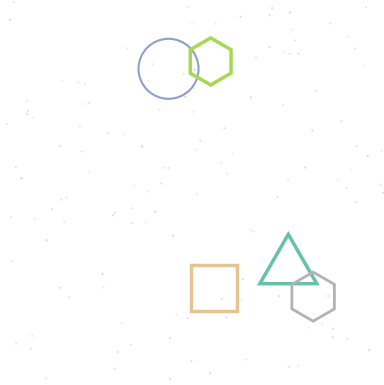[{"shape": "triangle", "thickness": 2.5, "radius": 0.43, "center": [0.749, 0.306]}, {"shape": "circle", "thickness": 1.5, "radius": 0.39, "center": [0.438, 0.821]}, {"shape": "hexagon", "thickness": 2.5, "radius": 0.31, "center": [0.547, 0.84]}, {"shape": "square", "thickness": 2.5, "radius": 0.3, "center": [0.556, 0.252]}, {"shape": "hexagon", "thickness": 2, "radius": 0.32, "center": [0.813, 0.23]}]